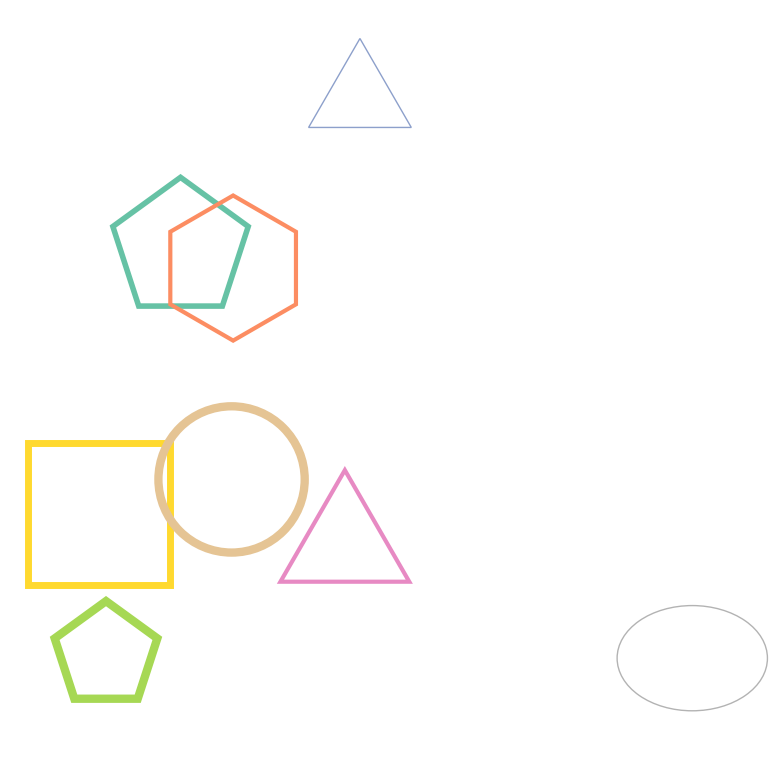[{"shape": "pentagon", "thickness": 2, "radius": 0.46, "center": [0.234, 0.677]}, {"shape": "hexagon", "thickness": 1.5, "radius": 0.47, "center": [0.303, 0.652]}, {"shape": "triangle", "thickness": 0.5, "radius": 0.39, "center": [0.467, 0.873]}, {"shape": "triangle", "thickness": 1.5, "radius": 0.48, "center": [0.448, 0.293]}, {"shape": "pentagon", "thickness": 3, "radius": 0.35, "center": [0.138, 0.149]}, {"shape": "square", "thickness": 2.5, "radius": 0.46, "center": [0.128, 0.332]}, {"shape": "circle", "thickness": 3, "radius": 0.47, "center": [0.301, 0.377]}, {"shape": "oval", "thickness": 0.5, "radius": 0.49, "center": [0.899, 0.145]}]